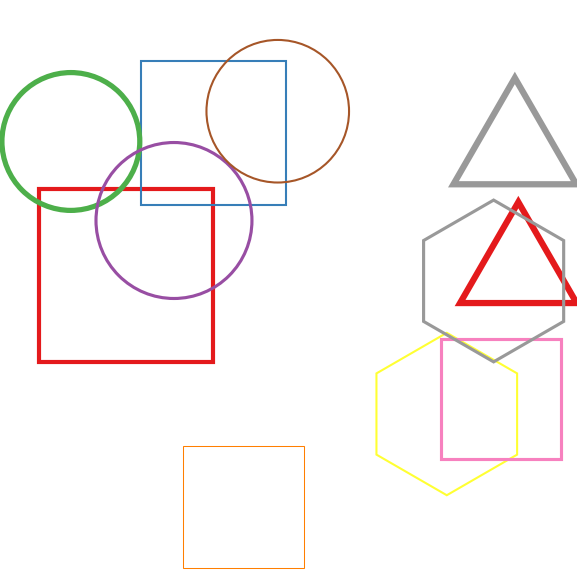[{"shape": "triangle", "thickness": 3, "radius": 0.58, "center": [0.898, 0.533]}, {"shape": "square", "thickness": 2, "radius": 0.75, "center": [0.218, 0.523]}, {"shape": "square", "thickness": 1, "radius": 0.62, "center": [0.37, 0.769]}, {"shape": "circle", "thickness": 2.5, "radius": 0.6, "center": [0.123, 0.754]}, {"shape": "circle", "thickness": 1.5, "radius": 0.68, "center": [0.301, 0.617]}, {"shape": "square", "thickness": 0.5, "radius": 0.53, "center": [0.422, 0.121]}, {"shape": "hexagon", "thickness": 1, "radius": 0.7, "center": [0.774, 0.282]}, {"shape": "circle", "thickness": 1, "radius": 0.62, "center": [0.481, 0.807]}, {"shape": "square", "thickness": 1.5, "radius": 0.52, "center": [0.867, 0.308]}, {"shape": "hexagon", "thickness": 1.5, "radius": 0.7, "center": [0.855, 0.513]}, {"shape": "triangle", "thickness": 3, "radius": 0.61, "center": [0.891, 0.741]}]